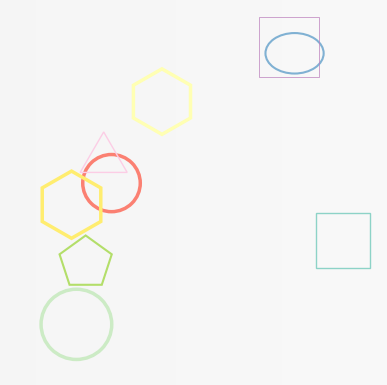[{"shape": "square", "thickness": 1, "radius": 0.35, "center": [0.885, 0.375]}, {"shape": "hexagon", "thickness": 2.5, "radius": 0.43, "center": [0.418, 0.736]}, {"shape": "circle", "thickness": 2.5, "radius": 0.37, "center": [0.288, 0.524]}, {"shape": "oval", "thickness": 1.5, "radius": 0.38, "center": [0.76, 0.862]}, {"shape": "pentagon", "thickness": 1.5, "radius": 0.35, "center": [0.221, 0.318]}, {"shape": "triangle", "thickness": 1, "radius": 0.35, "center": [0.268, 0.587]}, {"shape": "square", "thickness": 0.5, "radius": 0.39, "center": [0.745, 0.878]}, {"shape": "circle", "thickness": 2.5, "radius": 0.46, "center": [0.197, 0.158]}, {"shape": "hexagon", "thickness": 2.5, "radius": 0.44, "center": [0.185, 0.468]}]